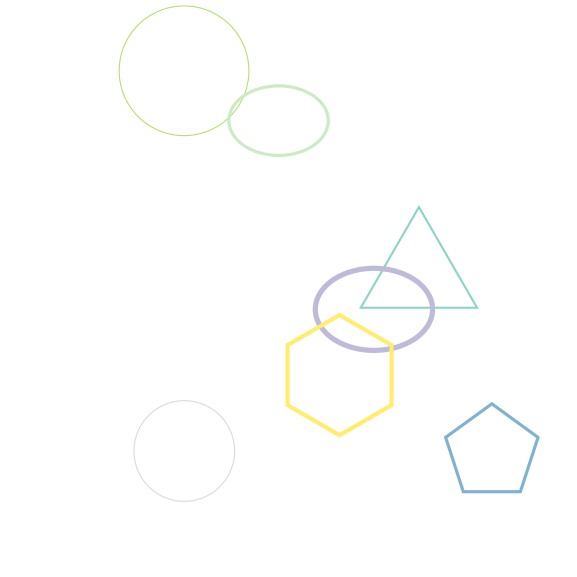[{"shape": "triangle", "thickness": 1, "radius": 0.58, "center": [0.725, 0.524]}, {"shape": "oval", "thickness": 2.5, "radius": 0.51, "center": [0.648, 0.463]}, {"shape": "pentagon", "thickness": 1.5, "radius": 0.42, "center": [0.852, 0.216]}, {"shape": "circle", "thickness": 0.5, "radius": 0.56, "center": [0.319, 0.877]}, {"shape": "circle", "thickness": 0.5, "radius": 0.44, "center": [0.319, 0.218]}, {"shape": "oval", "thickness": 1.5, "radius": 0.43, "center": [0.482, 0.79]}, {"shape": "hexagon", "thickness": 2, "radius": 0.52, "center": [0.588, 0.35]}]